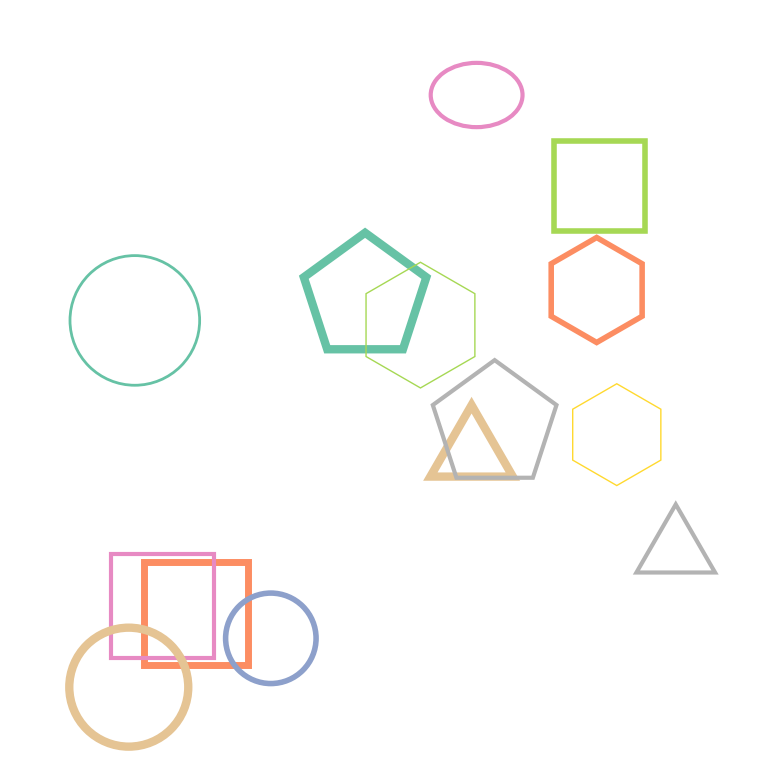[{"shape": "pentagon", "thickness": 3, "radius": 0.42, "center": [0.474, 0.614]}, {"shape": "circle", "thickness": 1, "radius": 0.42, "center": [0.175, 0.584]}, {"shape": "square", "thickness": 2.5, "radius": 0.34, "center": [0.254, 0.203]}, {"shape": "hexagon", "thickness": 2, "radius": 0.34, "center": [0.775, 0.623]}, {"shape": "circle", "thickness": 2, "radius": 0.29, "center": [0.352, 0.171]}, {"shape": "oval", "thickness": 1.5, "radius": 0.3, "center": [0.619, 0.877]}, {"shape": "square", "thickness": 1.5, "radius": 0.34, "center": [0.211, 0.213]}, {"shape": "square", "thickness": 2, "radius": 0.29, "center": [0.779, 0.759]}, {"shape": "hexagon", "thickness": 0.5, "radius": 0.41, "center": [0.546, 0.578]}, {"shape": "hexagon", "thickness": 0.5, "radius": 0.33, "center": [0.801, 0.436]}, {"shape": "circle", "thickness": 3, "radius": 0.39, "center": [0.167, 0.108]}, {"shape": "triangle", "thickness": 3, "radius": 0.31, "center": [0.612, 0.412]}, {"shape": "pentagon", "thickness": 1.5, "radius": 0.42, "center": [0.642, 0.448]}, {"shape": "triangle", "thickness": 1.5, "radius": 0.29, "center": [0.878, 0.286]}]